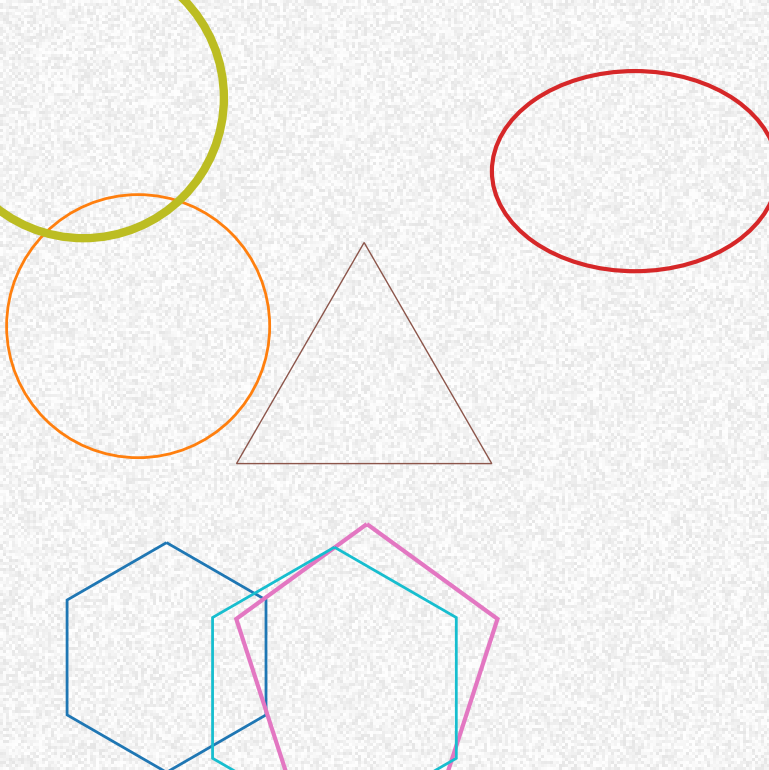[{"shape": "hexagon", "thickness": 1, "radius": 0.75, "center": [0.216, 0.146]}, {"shape": "circle", "thickness": 1, "radius": 0.85, "center": [0.179, 0.576]}, {"shape": "oval", "thickness": 1.5, "radius": 0.93, "center": [0.825, 0.778]}, {"shape": "triangle", "thickness": 0.5, "radius": 0.96, "center": [0.473, 0.494]}, {"shape": "pentagon", "thickness": 1.5, "radius": 0.89, "center": [0.476, 0.141]}, {"shape": "circle", "thickness": 3, "radius": 0.91, "center": [0.108, 0.873]}, {"shape": "hexagon", "thickness": 1, "radius": 0.91, "center": [0.434, 0.107]}]